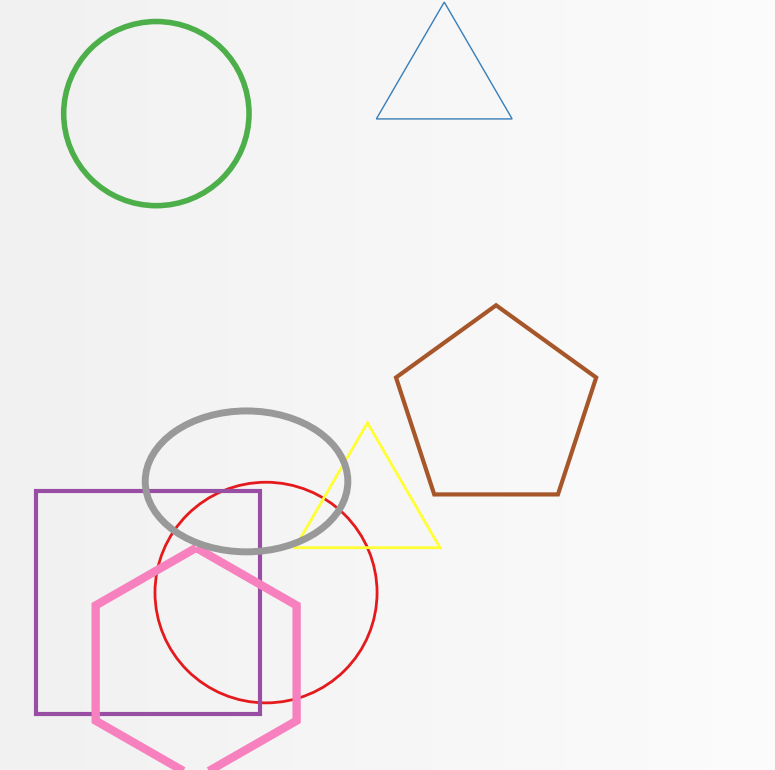[{"shape": "circle", "thickness": 1, "radius": 0.72, "center": [0.343, 0.23]}, {"shape": "triangle", "thickness": 0.5, "radius": 0.51, "center": [0.573, 0.896]}, {"shape": "circle", "thickness": 2, "radius": 0.6, "center": [0.202, 0.852]}, {"shape": "square", "thickness": 1.5, "radius": 0.72, "center": [0.191, 0.218]}, {"shape": "triangle", "thickness": 1, "radius": 0.54, "center": [0.474, 0.343]}, {"shape": "pentagon", "thickness": 1.5, "radius": 0.68, "center": [0.64, 0.468]}, {"shape": "hexagon", "thickness": 3, "radius": 0.75, "center": [0.253, 0.139]}, {"shape": "oval", "thickness": 2.5, "radius": 0.65, "center": [0.318, 0.375]}]